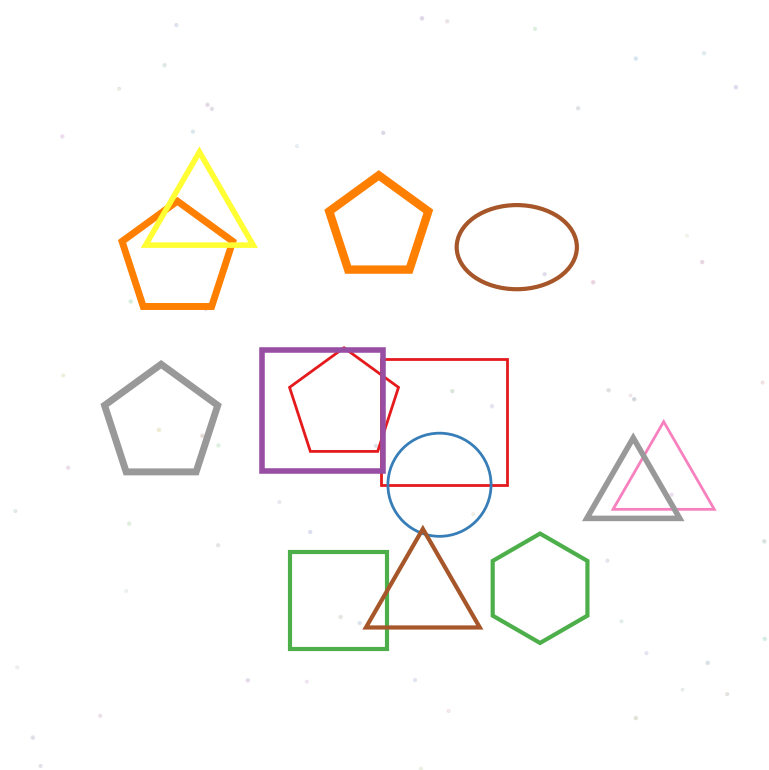[{"shape": "pentagon", "thickness": 1, "radius": 0.37, "center": [0.447, 0.474]}, {"shape": "square", "thickness": 1, "radius": 0.41, "center": [0.576, 0.452]}, {"shape": "circle", "thickness": 1, "radius": 0.33, "center": [0.571, 0.37]}, {"shape": "hexagon", "thickness": 1.5, "radius": 0.36, "center": [0.701, 0.236]}, {"shape": "square", "thickness": 1.5, "radius": 0.32, "center": [0.439, 0.22]}, {"shape": "square", "thickness": 2, "radius": 0.39, "center": [0.419, 0.467]}, {"shape": "pentagon", "thickness": 2.5, "radius": 0.38, "center": [0.23, 0.663]}, {"shape": "pentagon", "thickness": 3, "radius": 0.34, "center": [0.492, 0.705]}, {"shape": "triangle", "thickness": 2, "radius": 0.4, "center": [0.259, 0.722]}, {"shape": "triangle", "thickness": 1.5, "radius": 0.43, "center": [0.549, 0.228]}, {"shape": "oval", "thickness": 1.5, "radius": 0.39, "center": [0.671, 0.679]}, {"shape": "triangle", "thickness": 1, "radius": 0.38, "center": [0.862, 0.376]}, {"shape": "pentagon", "thickness": 2.5, "radius": 0.39, "center": [0.209, 0.45]}, {"shape": "triangle", "thickness": 2, "radius": 0.35, "center": [0.822, 0.362]}]